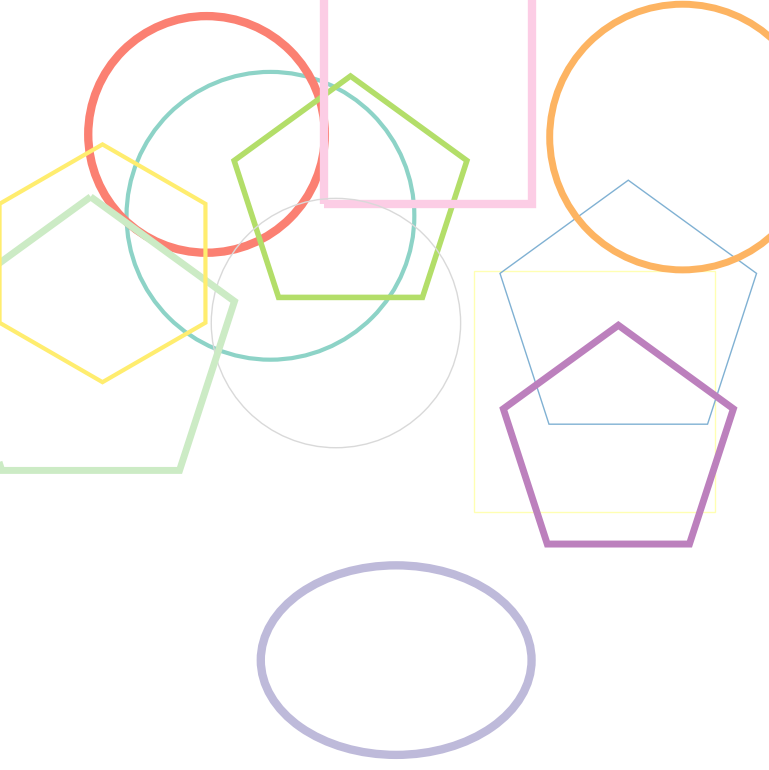[{"shape": "circle", "thickness": 1.5, "radius": 0.93, "center": [0.351, 0.72]}, {"shape": "square", "thickness": 0.5, "radius": 0.78, "center": [0.772, 0.491]}, {"shape": "oval", "thickness": 3, "radius": 0.88, "center": [0.515, 0.143]}, {"shape": "circle", "thickness": 3, "radius": 0.77, "center": [0.268, 0.825]}, {"shape": "pentagon", "thickness": 0.5, "radius": 0.88, "center": [0.816, 0.591]}, {"shape": "circle", "thickness": 2.5, "radius": 0.86, "center": [0.886, 0.822]}, {"shape": "pentagon", "thickness": 2, "radius": 0.79, "center": [0.455, 0.742]}, {"shape": "square", "thickness": 3, "radius": 0.68, "center": [0.556, 0.871]}, {"shape": "circle", "thickness": 0.5, "radius": 0.81, "center": [0.436, 0.58]}, {"shape": "pentagon", "thickness": 2.5, "radius": 0.79, "center": [0.803, 0.421]}, {"shape": "pentagon", "thickness": 2.5, "radius": 0.98, "center": [0.118, 0.548]}, {"shape": "hexagon", "thickness": 1.5, "radius": 0.77, "center": [0.133, 0.658]}]